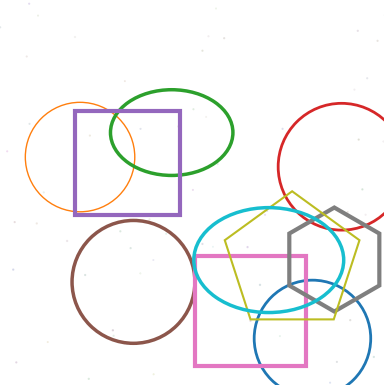[{"shape": "circle", "thickness": 2, "radius": 0.76, "center": [0.812, 0.121]}, {"shape": "circle", "thickness": 1, "radius": 0.71, "center": [0.208, 0.592]}, {"shape": "oval", "thickness": 2.5, "radius": 0.8, "center": [0.446, 0.656]}, {"shape": "circle", "thickness": 2, "radius": 0.82, "center": [0.887, 0.567]}, {"shape": "square", "thickness": 3, "radius": 0.68, "center": [0.331, 0.577]}, {"shape": "circle", "thickness": 2.5, "radius": 0.8, "center": [0.347, 0.268]}, {"shape": "square", "thickness": 3, "radius": 0.72, "center": [0.651, 0.192]}, {"shape": "hexagon", "thickness": 3, "radius": 0.68, "center": [0.868, 0.326]}, {"shape": "pentagon", "thickness": 1.5, "radius": 0.92, "center": [0.759, 0.319]}, {"shape": "oval", "thickness": 2.5, "radius": 0.97, "center": [0.698, 0.324]}]